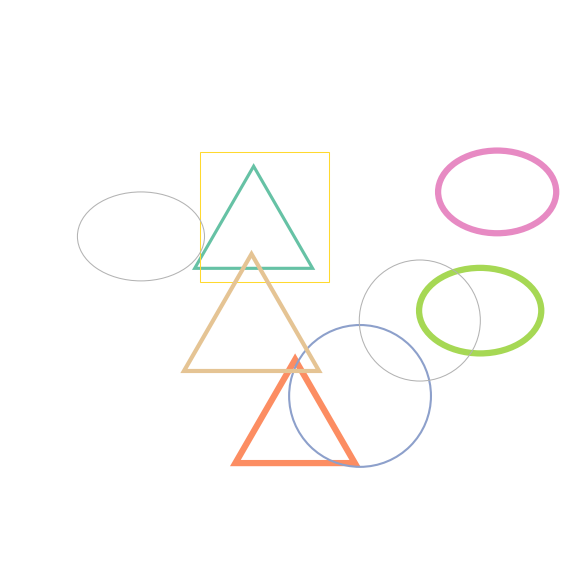[{"shape": "triangle", "thickness": 1.5, "radius": 0.59, "center": [0.439, 0.593]}, {"shape": "triangle", "thickness": 3, "radius": 0.6, "center": [0.511, 0.257]}, {"shape": "circle", "thickness": 1, "radius": 0.61, "center": [0.623, 0.314]}, {"shape": "oval", "thickness": 3, "radius": 0.51, "center": [0.861, 0.667]}, {"shape": "oval", "thickness": 3, "radius": 0.53, "center": [0.831, 0.461]}, {"shape": "square", "thickness": 0.5, "radius": 0.56, "center": [0.458, 0.624]}, {"shape": "triangle", "thickness": 2, "radius": 0.68, "center": [0.436, 0.424]}, {"shape": "oval", "thickness": 0.5, "radius": 0.55, "center": [0.244, 0.59]}, {"shape": "circle", "thickness": 0.5, "radius": 0.52, "center": [0.727, 0.444]}]